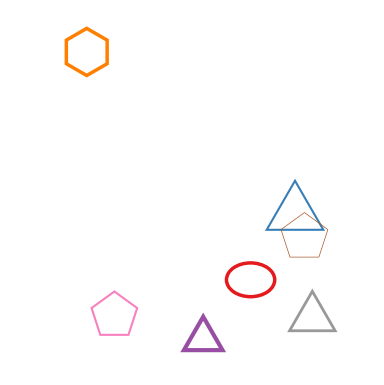[{"shape": "oval", "thickness": 2.5, "radius": 0.31, "center": [0.651, 0.273]}, {"shape": "triangle", "thickness": 1.5, "radius": 0.42, "center": [0.766, 0.446]}, {"shape": "triangle", "thickness": 3, "radius": 0.29, "center": [0.528, 0.119]}, {"shape": "hexagon", "thickness": 2.5, "radius": 0.31, "center": [0.225, 0.865]}, {"shape": "pentagon", "thickness": 0.5, "radius": 0.32, "center": [0.791, 0.384]}, {"shape": "pentagon", "thickness": 1.5, "radius": 0.31, "center": [0.297, 0.181]}, {"shape": "triangle", "thickness": 2, "radius": 0.34, "center": [0.811, 0.175]}]